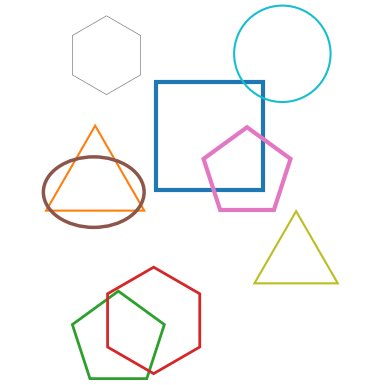[{"shape": "square", "thickness": 3, "radius": 0.7, "center": [0.544, 0.647]}, {"shape": "triangle", "thickness": 1.5, "radius": 0.74, "center": [0.247, 0.526]}, {"shape": "pentagon", "thickness": 2, "radius": 0.63, "center": [0.307, 0.118]}, {"shape": "hexagon", "thickness": 2, "radius": 0.69, "center": [0.399, 0.168]}, {"shape": "oval", "thickness": 2.5, "radius": 0.65, "center": [0.243, 0.501]}, {"shape": "pentagon", "thickness": 3, "radius": 0.59, "center": [0.642, 0.551]}, {"shape": "hexagon", "thickness": 0.5, "radius": 0.51, "center": [0.277, 0.857]}, {"shape": "triangle", "thickness": 1.5, "radius": 0.62, "center": [0.769, 0.327]}, {"shape": "circle", "thickness": 1.5, "radius": 0.63, "center": [0.733, 0.86]}]